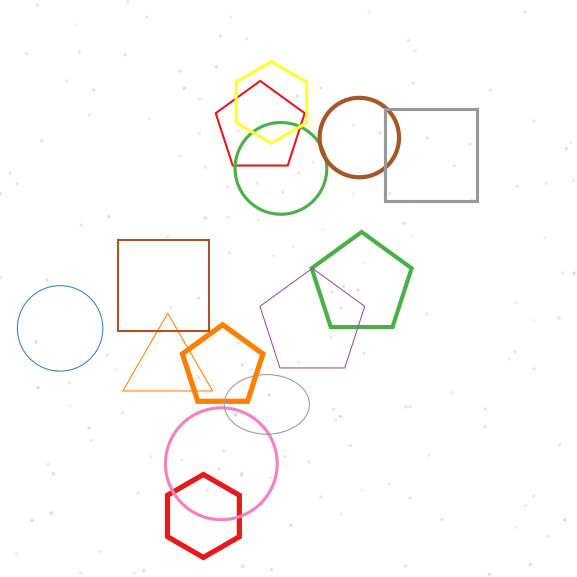[{"shape": "pentagon", "thickness": 1, "radius": 0.41, "center": [0.451, 0.778]}, {"shape": "hexagon", "thickness": 2.5, "radius": 0.36, "center": [0.352, 0.106]}, {"shape": "circle", "thickness": 0.5, "radius": 0.37, "center": [0.104, 0.43]}, {"shape": "circle", "thickness": 1.5, "radius": 0.4, "center": [0.486, 0.708]}, {"shape": "pentagon", "thickness": 2, "radius": 0.45, "center": [0.626, 0.506]}, {"shape": "pentagon", "thickness": 0.5, "radius": 0.48, "center": [0.541, 0.439]}, {"shape": "triangle", "thickness": 0.5, "radius": 0.45, "center": [0.29, 0.367]}, {"shape": "pentagon", "thickness": 2.5, "radius": 0.37, "center": [0.386, 0.364]}, {"shape": "hexagon", "thickness": 1.5, "radius": 0.35, "center": [0.47, 0.822]}, {"shape": "square", "thickness": 1, "radius": 0.4, "center": [0.283, 0.505]}, {"shape": "circle", "thickness": 2, "radius": 0.34, "center": [0.622, 0.761]}, {"shape": "circle", "thickness": 1.5, "radius": 0.48, "center": [0.383, 0.196]}, {"shape": "oval", "thickness": 0.5, "radius": 0.37, "center": [0.462, 0.299]}, {"shape": "square", "thickness": 1.5, "radius": 0.4, "center": [0.747, 0.731]}]